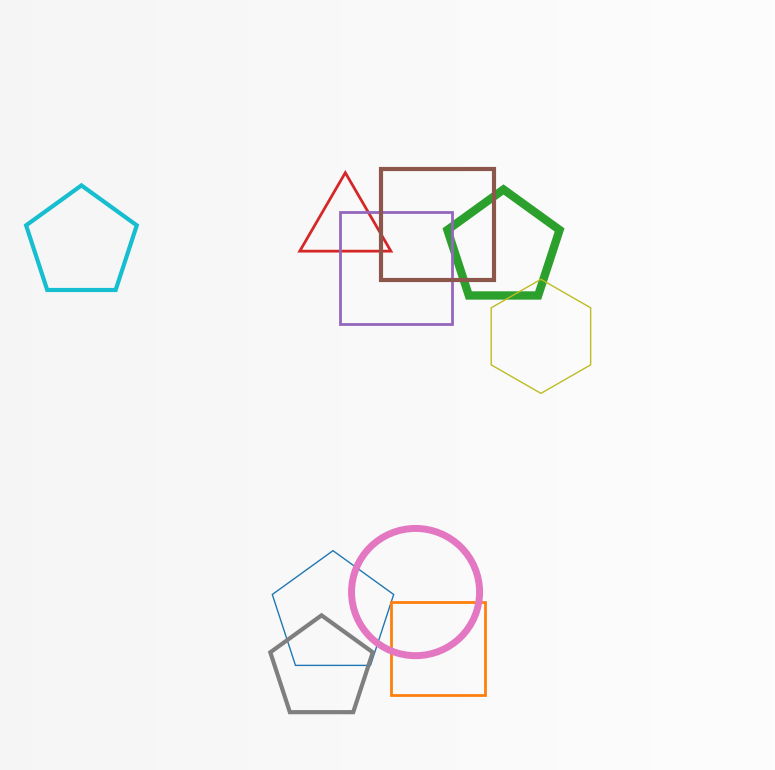[{"shape": "pentagon", "thickness": 0.5, "radius": 0.41, "center": [0.43, 0.202]}, {"shape": "square", "thickness": 1, "radius": 0.3, "center": [0.565, 0.158]}, {"shape": "pentagon", "thickness": 3, "radius": 0.38, "center": [0.65, 0.678]}, {"shape": "triangle", "thickness": 1, "radius": 0.34, "center": [0.446, 0.708]}, {"shape": "square", "thickness": 1, "radius": 0.36, "center": [0.51, 0.652]}, {"shape": "square", "thickness": 1.5, "radius": 0.36, "center": [0.565, 0.708]}, {"shape": "circle", "thickness": 2.5, "radius": 0.41, "center": [0.536, 0.231]}, {"shape": "pentagon", "thickness": 1.5, "radius": 0.35, "center": [0.415, 0.131]}, {"shape": "hexagon", "thickness": 0.5, "radius": 0.37, "center": [0.698, 0.563]}, {"shape": "pentagon", "thickness": 1.5, "radius": 0.38, "center": [0.105, 0.684]}]